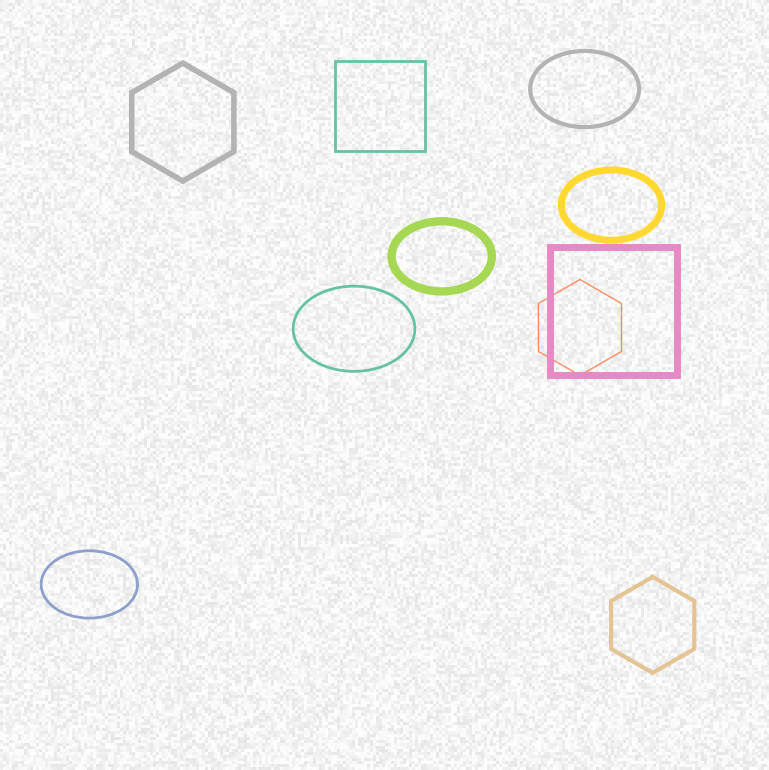[{"shape": "square", "thickness": 1, "radius": 0.29, "center": [0.494, 0.863]}, {"shape": "oval", "thickness": 1, "radius": 0.4, "center": [0.46, 0.573]}, {"shape": "hexagon", "thickness": 0.5, "radius": 0.31, "center": [0.753, 0.575]}, {"shape": "oval", "thickness": 1, "radius": 0.31, "center": [0.116, 0.241]}, {"shape": "square", "thickness": 2.5, "radius": 0.41, "center": [0.797, 0.596]}, {"shape": "oval", "thickness": 3, "radius": 0.33, "center": [0.574, 0.667]}, {"shape": "oval", "thickness": 2.5, "radius": 0.33, "center": [0.794, 0.734]}, {"shape": "hexagon", "thickness": 1.5, "radius": 0.31, "center": [0.848, 0.188]}, {"shape": "hexagon", "thickness": 2, "radius": 0.38, "center": [0.237, 0.841]}, {"shape": "oval", "thickness": 1.5, "radius": 0.35, "center": [0.759, 0.884]}]